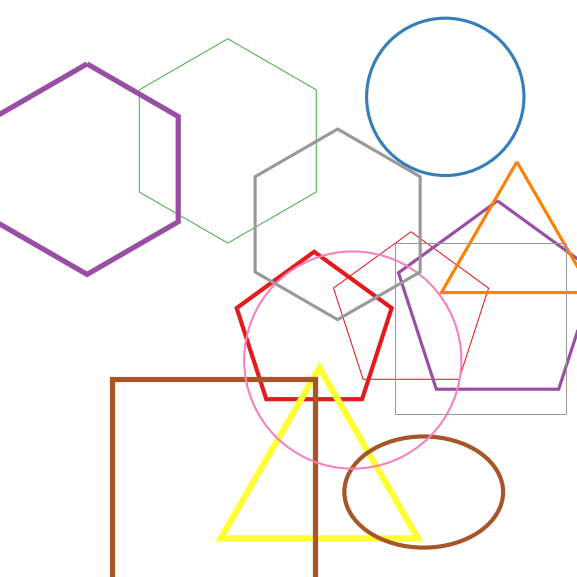[{"shape": "pentagon", "thickness": 0.5, "radius": 0.71, "center": [0.712, 0.457]}, {"shape": "pentagon", "thickness": 2, "radius": 0.71, "center": [0.544, 0.422]}, {"shape": "circle", "thickness": 1.5, "radius": 0.68, "center": [0.771, 0.831]}, {"shape": "hexagon", "thickness": 0.5, "radius": 0.88, "center": [0.394, 0.755]}, {"shape": "pentagon", "thickness": 1.5, "radius": 0.9, "center": [0.861, 0.471]}, {"shape": "hexagon", "thickness": 2.5, "radius": 0.91, "center": [0.151, 0.706]}, {"shape": "triangle", "thickness": 1.5, "radius": 0.75, "center": [0.895, 0.568]}, {"shape": "triangle", "thickness": 3, "radius": 0.99, "center": [0.553, 0.165]}, {"shape": "oval", "thickness": 2, "radius": 0.69, "center": [0.734, 0.147]}, {"shape": "square", "thickness": 2.5, "radius": 0.88, "center": [0.37, 0.167]}, {"shape": "circle", "thickness": 1, "radius": 0.94, "center": [0.611, 0.376]}, {"shape": "hexagon", "thickness": 1.5, "radius": 0.83, "center": [0.585, 0.611]}, {"shape": "square", "thickness": 0.5, "radius": 0.74, "center": [0.832, 0.43]}]